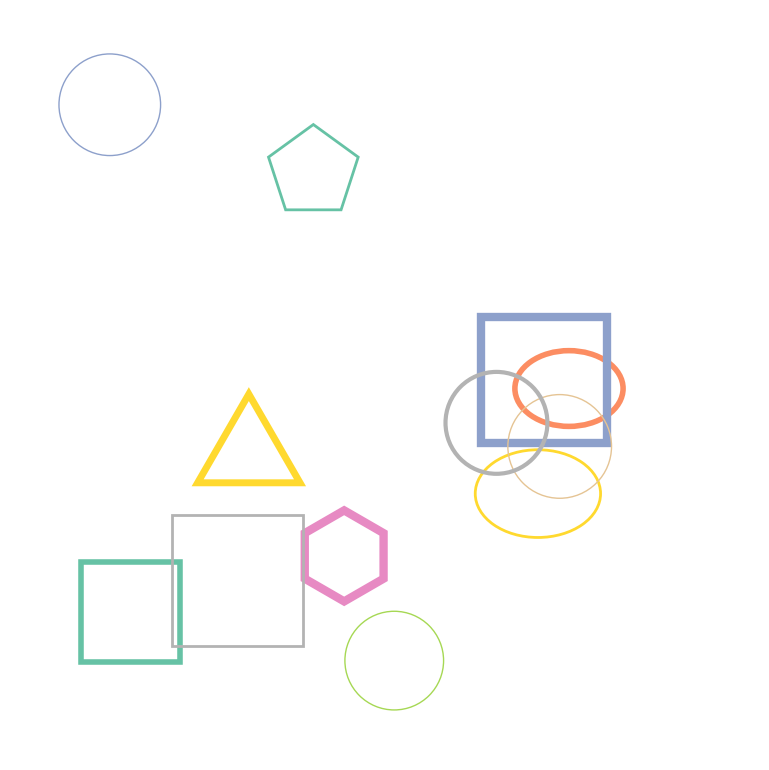[{"shape": "pentagon", "thickness": 1, "radius": 0.31, "center": [0.407, 0.777]}, {"shape": "square", "thickness": 2, "radius": 0.32, "center": [0.169, 0.205]}, {"shape": "oval", "thickness": 2, "radius": 0.35, "center": [0.739, 0.495]}, {"shape": "square", "thickness": 3, "radius": 0.41, "center": [0.706, 0.506]}, {"shape": "circle", "thickness": 0.5, "radius": 0.33, "center": [0.143, 0.864]}, {"shape": "hexagon", "thickness": 3, "radius": 0.3, "center": [0.447, 0.278]}, {"shape": "circle", "thickness": 0.5, "radius": 0.32, "center": [0.512, 0.142]}, {"shape": "triangle", "thickness": 2.5, "radius": 0.38, "center": [0.323, 0.411]}, {"shape": "oval", "thickness": 1, "radius": 0.41, "center": [0.699, 0.359]}, {"shape": "circle", "thickness": 0.5, "radius": 0.34, "center": [0.727, 0.42]}, {"shape": "circle", "thickness": 1.5, "radius": 0.33, "center": [0.645, 0.451]}, {"shape": "square", "thickness": 1, "radius": 0.43, "center": [0.308, 0.246]}]